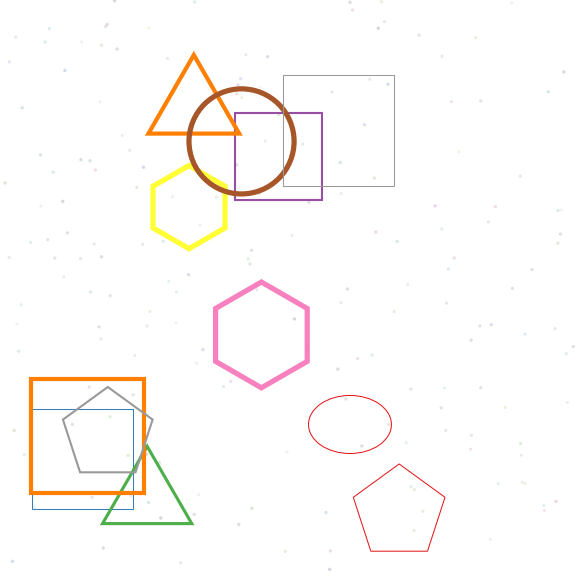[{"shape": "oval", "thickness": 0.5, "radius": 0.36, "center": [0.606, 0.264]}, {"shape": "pentagon", "thickness": 0.5, "radius": 0.42, "center": [0.691, 0.112]}, {"shape": "square", "thickness": 0.5, "radius": 0.44, "center": [0.143, 0.204]}, {"shape": "triangle", "thickness": 1.5, "radius": 0.45, "center": [0.255, 0.137]}, {"shape": "square", "thickness": 1, "radius": 0.38, "center": [0.482, 0.728]}, {"shape": "triangle", "thickness": 2, "radius": 0.45, "center": [0.336, 0.813]}, {"shape": "square", "thickness": 2, "radius": 0.49, "center": [0.151, 0.244]}, {"shape": "hexagon", "thickness": 2.5, "radius": 0.36, "center": [0.327, 0.641]}, {"shape": "circle", "thickness": 2.5, "radius": 0.45, "center": [0.418, 0.754]}, {"shape": "hexagon", "thickness": 2.5, "radius": 0.46, "center": [0.453, 0.419]}, {"shape": "pentagon", "thickness": 1, "radius": 0.41, "center": [0.187, 0.247]}, {"shape": "square", "thickness": 0.5, "radius": 0.48, "center": [0.586, 0.773]}]